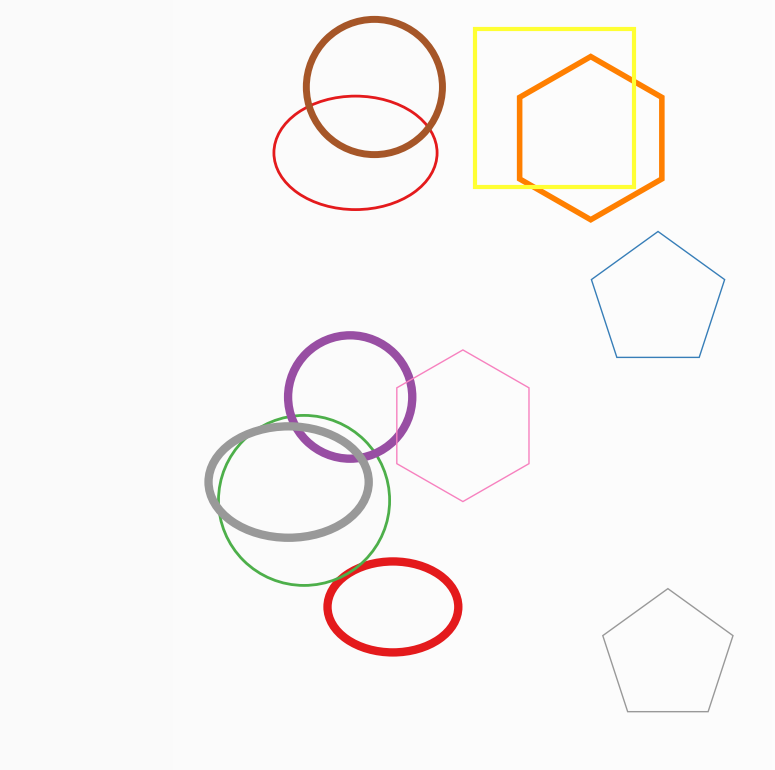[{"shape": "oval", "thickness": 1, "radius": 0.53, "center": [0.459, 0.801]}, {"shape": "oval", "thickness": 3, "radius": 0.42, "center": [0.507, 0.212]}, {"shape": "pentagon", "thickness": 0.5, "radius": 0.45, "center": [0.849, 0.609]}, {"shape": "circle", "thickness": 1, "radius": 0.55, "center": [0.392, 0.35]}, {"shape": "circle", "thickness": 3, "radius": 0.4, "center": [0.452, 0.484]}, {"shape": "hexagon", "thickness": 2, "radius": 0.53, "center": [0.762, 0.821]}, {"shape": "square", "thickness": 1.5, "radius": 0.51, "center": [0.716, 0.859]}, {"shape": "circle", "thickness": 2.5, "radius": 0.44, "center": [0.483, 0.887]}, {"shape": "hexagon", "thickness": 0.5, "radius": 0.49, "center": [0.597, 0.447]}, {"shape": "oval", "thickness": 3, "radius": 0.52, "center": [0.372, 0.374]}, {"shape": "pentagon", "thickness": 0.5, "radius": 0.44, "center": [0.862, 0.147]}]